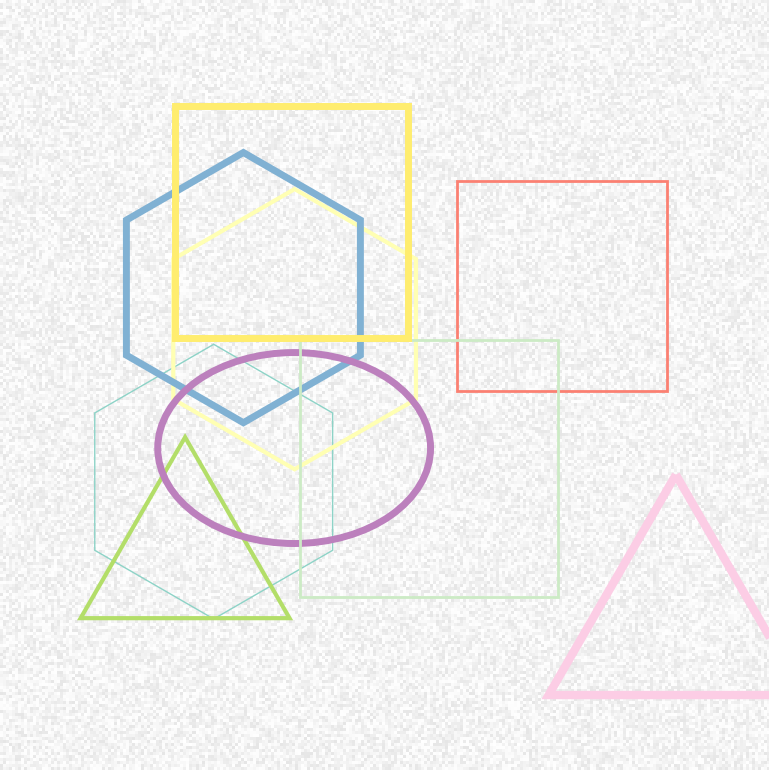[{"shape": "hexagon", "thickness": 0.5, "radius": 0.89, "center": [0.278, 0.375]}, {"shape": "hexagon", "thickness": 1.5, "radius": 0.91, "center": [0.383, 0.572]}, {"shape": "square", "thickness": 1, "radius": 0.68, "center": [0.73, 0.629]}, {"shape": "hexagon", "thickness": 2.5, "radius": 0.88, "center": [0.316, 0.626]}, {"shape": "triangle", "thickness": 1.5, "radius": 0.78, "center": [0.24, 0.276]}, {"shape": "triangle", "thickness": 3, "radius": 0.95, "center": [0.878, 0.193]}, {"shape": "oval", "thickness": 2.5, "radius": 0.89, "center": [0.382, 0.418]}, {"shape": "square", "thickness": 1, "radius": 0.84, "center": [0.557, 0.392]}, {"shape": "square", "thickness": 2.5, "radius": 0.75, "center": [0.378, 0.712]}]